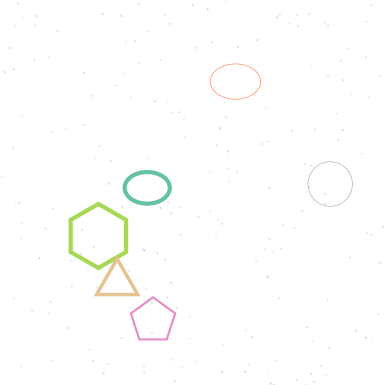[{"shape": "oval", "thickness": 3, "radius": 0.29, "center": [0.382, 0.512]}, {"shape": "oval", "thickness": 0.5, "radius": 0.33, "center": [0.611, 0.788]}, {"shape": "pentagon", "thickness": 1.5, "radius": 0.3, "center": [0.398, 0.167]}, {"shape": "hexagon", "thickness": 3, "radius": 0.42, "center": [0.256, 0.387]}, {"shape": "triangle", "thickness": 2.5, "radius": 0.31, "center": [0.304, 0.266]}, {"shape": "circle", "thickness": 0.5, "radius": 0.29, "center": [0.858, 0.522]}]